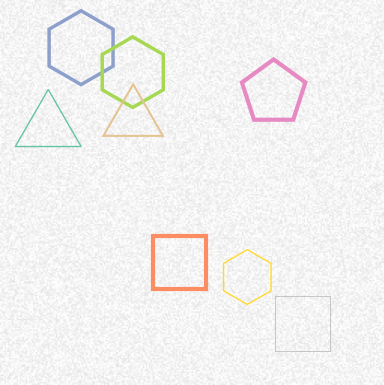[{"shape": "triangle", "thickness": 1, "radius": 0.49, "center": [0.125, 0.669]}, {"shape": "square", "thickness": 3, "radius": 0.34, "center": [0.467, 0.317]}, {"shape": "hexagon", "thickness": 2.5, "radius": 0.48, "center": [0.211, 0.876]}, {"shape": "pentagon", "thickness": 3, "radius": 0.43, "center": [0.711, 0.759]}, {"shape": "hexagon", "thickness": 2.5, "radius": 0.46, "center": [0.345, 0.813]}, {"shape": "hexagon", "thickness": 1, "radius": 0.36, "center": [0.642, 0.28]}, {"shape": "triangle", "thickness": 1.5, "radius": 0.45, "center": [0.346, 0.692]}, {"shape": "square", "thickness": 0.5, "radius": 0.35, "center": [0.786, 0.159]}]